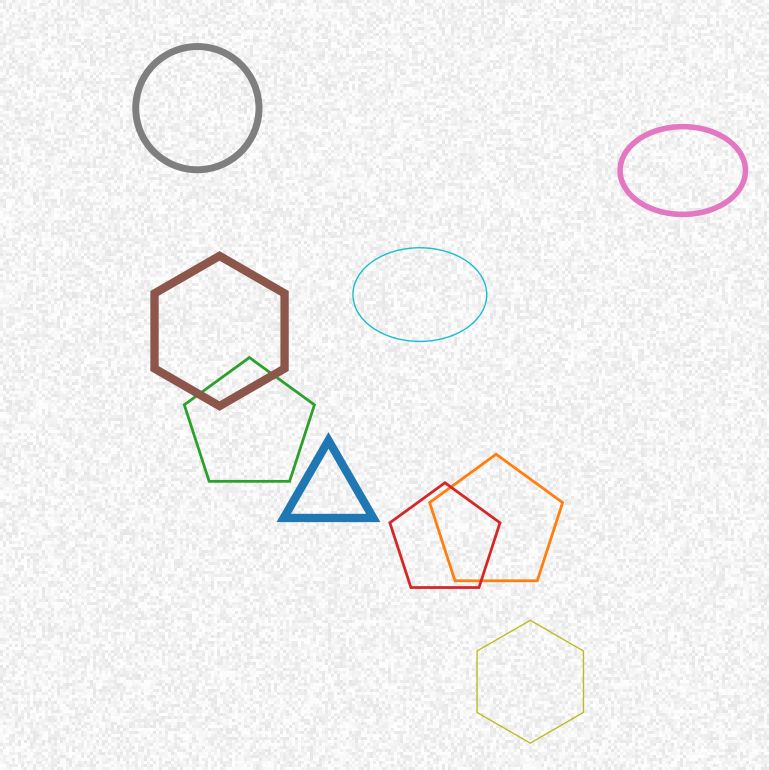[{"shape": "triangle", "thickness": 3, "radius": 0.34, "center": [0.427, 0.361]}, {"shape": "pentagon", "thickness": 1, "radius": 0.45, "center": [0.644, 0.319]}, {"shape": "pentagon", "thickness": 1, "radius": 0.44, "center": [0.324, 0.447]}, {"shape": "pentagon", "thickness": 1, "radius": 0.38, "center": [0.578, 0.298]}, {"shape": "hexagon", "thickness": 3, "radius": 0.49, "center": [0.285, 0.57]}, {"shape": "oval", "thickness": 2, "radius": 0.41, "center": [0.887, 0.779]}, {"shape": "circle", "thickness": 2.5, "radius": 0.4, "center": [0.256, 0.86]}, {"shape": "hexagon", "thickness": 0.5, "radius": 0.4, "center": [0.689, 0.115]}, {"shape": "oval", "thickness": 0.5, "radius": 0.43, "center": [0.545, 0.617]}]